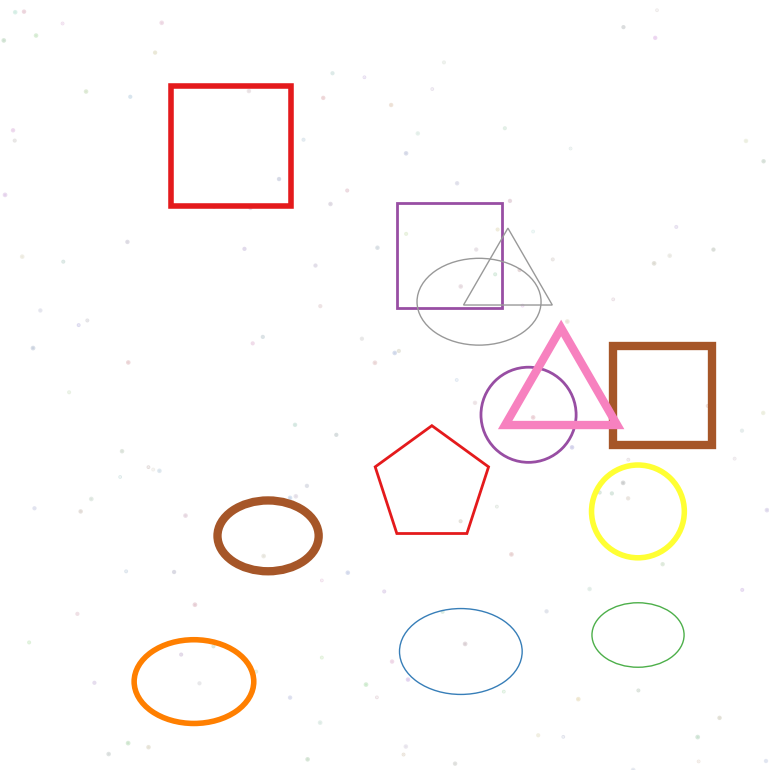[{"shape": "square", "thickness": 2, "radius": 0.39, "center": [0.3, 0.811]}, {"shape": "pentagon", "thickness": 1, "radius": 0.39, "center": [0.561, 0.37]}, {"shape": "oval", "thickness": 0.5, "radius": 0.4, "center": [0.598, 0.154]}, {"shape": "oval", "thickness": 0.5, "radius": 0.3, "center": [0.829, 0.175]}, {"shape": "circle", "thickness": 1, "radius": 0.31, "center": [0.686, 0.461]}, {"shape": "square", "thickness": 1, "radius": 0.34, "center": [0.584, 0.668]}, {"shape": "oval", "thickness": 2, "radius": 0.39, "center": [0.252, 0.115]}, {"shape": "circle", "thickness": 2, "radius": 0.3, "center": [0.828, 0.336]}, {"shape": "square", "thickness": 3, "radius": 0.32, "center": [0.861, 0.486]}, {"shape": "oval", "thickness": 3, "radius": 0.33, "center": [0.348, 0.304]}, {"shape": "triangle", "thickness": 3, "radius": 0.42, "center": [0.729, 0.49]}, {"shape": "oval", "thickness": 0.5, "radius": 0.4, "center": [0.622, 0.608]}, {"shape": "triangle", "thickness": 0.5, "radius": 0.33, "center": [0.66, 0.637]}]